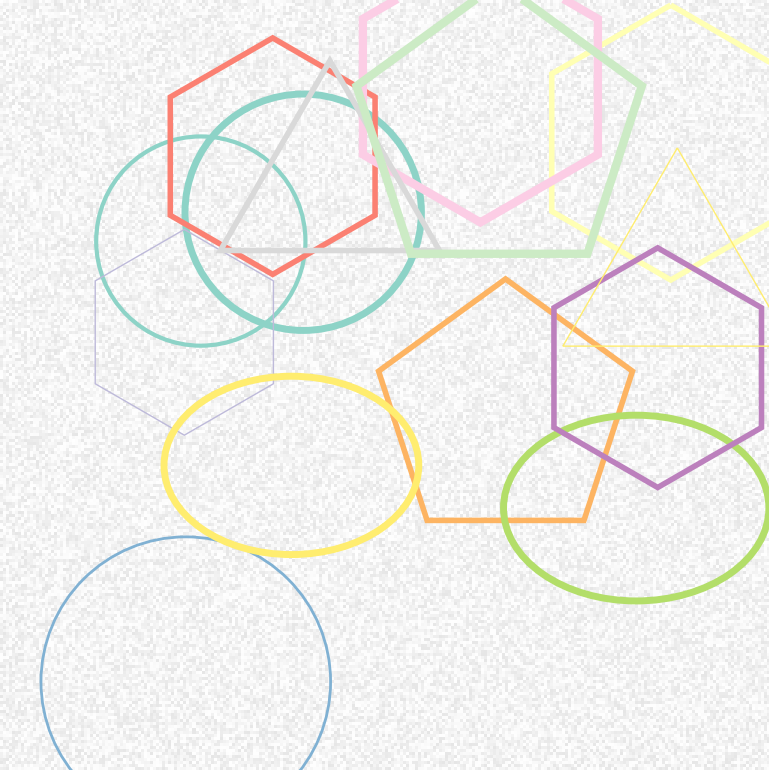[{"shape": "circle", "thickness": 2.5, "radius": 0.77, "center": [0.394, 0.724]}, {"shape": "circle", "thickness": 1.5, "radius": 0.68, "center": [0.261, 0.687]}, {"shape": "hexagon", "thickness": 2, "radius": 0.89, "center": [0.871, 0.815]}, {"shape": "hexagon", "thickness": 0.5, "radius": 0.67, "center": [0.239, 0.568]}, {"shape": "hexagon", "thickness": 2, "radius": 0.77, "center": [0.354, 0.797]}, {"shape": "circle", "thickness": 1, "radius": 0.94, "center": [0.241, 0.115]}, {"shape": "pentagon", "thickness": 2, "radius": 0.87, "center": [0.657, 0.464]}, {"shape": "oval", "thickness": 2.5, "radius": 0.86, "center": [0.826, 0.34]}, {"shape": "hexagon", "thickness": 3, "radius": 0.88, "center": [0.624, 0.887]}, {"shape": "triangle", "thickness": 2, "radius": 0.82, "center": [0.428, 0.757]}, {"shape": "hexagon", "thickness": 2, "radius": 0.78, "center": [0.854, 0.523]}, {"shape": "pentagon", "thickness": 3, "radius": 0.97, "center": [0.648, 0.828]}, {"shape": "triangle", "thickness": 0.5, "radius": 0.86, "center": [0.88, 0.636]}, {"shape": "oval", "thickness": 2.5, "radius": 0.83, "center": [0.378, 0.396]}]